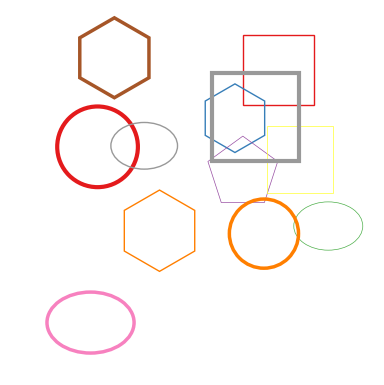[{"shape": "circle", "thickness": 3, "radius": 0.52, "center": [0.253, 0.619]}, {"shape": "square", "thickness": 1, "radius": 0.46, "center": [0.724, 0.818]}, {"shape": "hexagon", "thickness": 1, "radius": 0.45, "center": [0.61, 0.693]}, {"shape": "oval", "thickness": 0.5, "radius": 0.45, "center": [0.853, 0.413]}, {"shape": "pentagon", "thickness": 0.5, "radius": 0.48, "center": [0.631, 0.551]}, {"shape": "circle", "thickness": 2.5, "radius": 0.45, "center": [0.686, 0.393]}, {"shape": "hexagon", "thickness": 1, "radius": 0.53, "center": [0.414, 0.401]}, {"shape": "square", "thickness": 0.5, "radius": 0.43, "center": [0.779, 0.585]}, {"shape": "hexagon", "thickness": 2.5, "radius": 0.52, "center": [0.297, 0.85]}, {"shape": "oval", "thickness": 2.5, "radius": 0.57, "center": [0.235, 0.162]}, {"shape": "square", "thickness": 3, "radius": 0.57, "center": [0.664, 0.697]}, {"shape": "oval", "thickness": 1, "radius": 0.43, "center": [0.375, 0.621]}]